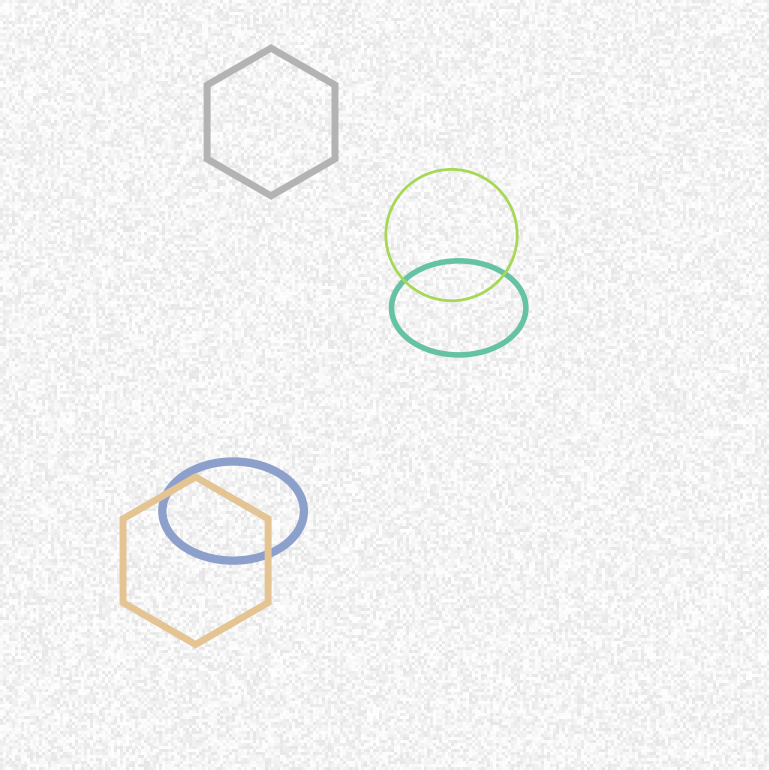[{"shape": "oval", "thickness": 2, "radius": 0.44, "center": [0.596, 0.6]}, {"shape": "oval", "thickness": 3, "radius": 0.46, "center": [0.303, 0.336]}, {"shape": "circle", "thickness": 1, "radius": 0.43, "center": [0.586, 0.695]}, {"shape": "hexagon", "thickness": 2.5, "radius": 0.54, "center": [0.254, 0.272]}, {"shape": "hexagon", "thickness": 2.5, "radius": 0.48, "center": [0.352, 0.842]}]